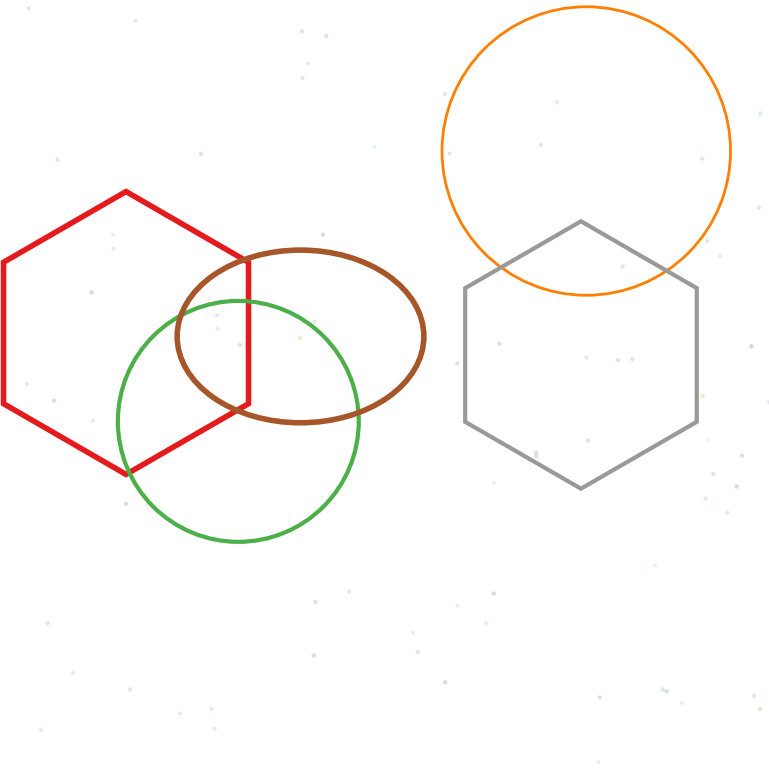[{"shape": "hexagon", "thickness": 2, "radius": 0.92, "center": [0.164, 0.568]}, {"shape": "circle", "thickness": 1.5, "radius": 0.78, "center": [0.309, 0.453]}, {"shape": "circle", "thickness": 1, "radius": 0.94, "center": [0.761, 0.804]}, {"shape": "oval", "thickness": 2, "radius": 0.8, "center": [0.39, 0.563]}, {"shape": "hexagon", "thickness": 1.5, "radius": 0.87, "center": [0.755, 0.539]}]